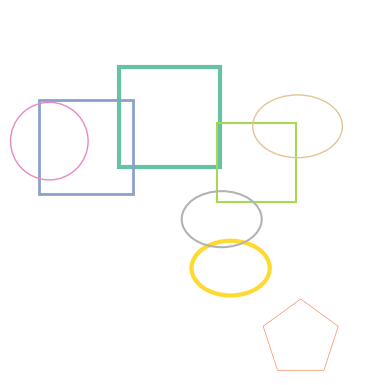[{"shape": "square", "thickness": 3, "radius": 0.65, "center": [0.44, 0.697]}, {"shape": "pentagon", "thickness": 0.5, "radius": 0.51, "center": [0.781, 0.121]}, {"shape": "square", "thickness": 2, "radius": 0.61, "center": [0.223, 0.618]}, {"shape": "circle", "thickness": 1, "radius": 0.5, "center": [0.128, 0.633]}, {"shape": "square", "thickness": 1.5, "radius": 0.51, "center": [0.667, 0.578]}, {"shape": "oval", "thickness": 3, "radius": 0.51, "center": [0.599, 0.304]}, {"shape": "oval", "thickness": 1, "radius": 0.58, "center": [0.773, 0.672]}, {"shape": "oval", "thickness": 1.5, "radius": 0.52, "center": [0.576, 0.431]}]